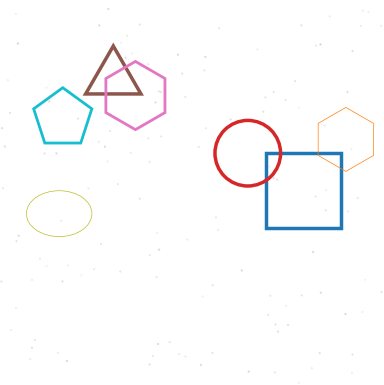[{"shape": "square", "thickness": 2.5, "radius": 0.49, "center": [0.787, 0.506]}, {"shape": "hexagon", "thickness": 0.5, "radius": 0.42, "center": [0.898, 0.638]}, {"shape": "circle", "thickness": 2.5, "radius": 0.43, "center": [0.644, 0.602]}, {"shape": "triangle", "thickness": 2.5, "radius": 0.41, "center": [0.294, 0.797]}, {"shape": "hexagon", "thickness": 2, "radius": 0.44, "center": [0.352, 0.752]}, {"shape": "oval", "thickness": 0.5, "radius": 0.43, "center": [0.154, 0.445]}, {"shape": "pentagon", "thickness": 2, "radius": 0.4, "center": [0.163, 0.693]}]